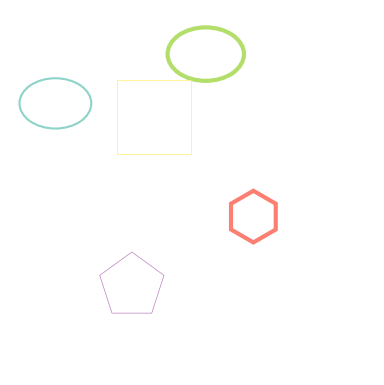[{"shape": "oval", "thickness": 1.5, "radius": 0.47, "center": [0.144, 0.731]}, {"shape": "hexagon", "thickness": 3, "radius": 0.34, "center": [0.658, 0.437]}, {"shape": "oval", "thickness": 3, "radius": 0.5, "center": [0.534, 0.859]}, {"shape": "pentagon", "thickness": 0.5, "radius": 0.44, "center": [0.342, 0.258]}, {"shape": "square", "thickness": 0.5, "radius": 0.48, "center": [0.4, 0.696]}]